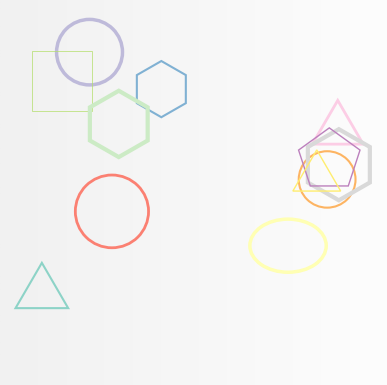[{"shape": "triangle", "thickness": 1.5, "radius": 0.39, "center": [0.108, 0.239]}, {"shape": "oval", "thickness": 2.5, "radius": 0.49, "center": [0.743, 0.362]}, {"shape": "circle", "thickness": 2.5, "radius": 0.43, "center": [0.231, 0.865]}, {"shape": "circle", "thickness": 2, "radius": 0.47, "center": [0.289, 0.451]}, {"shape": "hexagon", "thickness": 1.5, "radius": 0.36, "center": [0.416, 0.769]}, {"shape": "circle", "thickness": 1.5, "radius": 0.37, "center": [0.844, 0.534]}, {"shape": "square", "thickness": 0.5, "radius": 0.39, "center": [0.159, 0.79]}, {"shape": "triangle", "thickness": 2, "radius": 0.38, "center": [0.872, 0.663]}, {"shape": "hexagon", "thickness": 3, "radius": 0.46, "center": [0.874, 0.572]}, {"shape": "pentagon", "thickness": 1, "radius": 0.42, "center": [0.85, 0.584]}, {"shape": "hexagon", "thickness": 3, "radius": 0.43, "center": [0.306, 0.678]}, {"shape": "triangle", "thickness": 1, "radius": 0.36, "center": [0.817, 0.539]}]